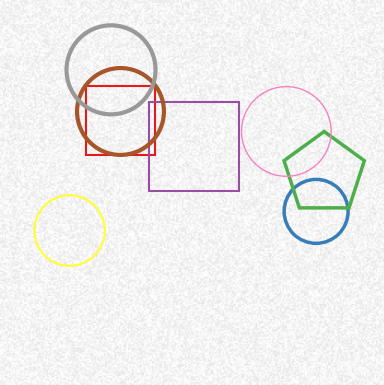[{"shape": "square", "thickness": 1.5, "radius": 0.45, "center": [0.313, 0.686]}, {"shape": "circle", "thickness": 2.5, "radius": 0.42, "center": [0.821, 0.451]}, {"shape": "pentagon", "thickness": 2.5, "radius": 0.55, "center": [0.842, 0.549]}, {"shape": "square", "thickness": 1.5, "radius": 0.58, "center": [0.504, 0.619]}, {"shape": "circle", "thickness": 1.5, "radius": 0.46, "center": [0.181, 0.401]}, {"shape": "circle", "thickness": 3, "radius": 0.56, "center": [0.313, 0.71]}, {"shape": "circle", "thickness": 1, "radius": 0.58, "center": [0.744, 0.659]}, {"shape": "circle", "thickness": 3, "radius": 0.58, "center": [0.288, 0.819]}]